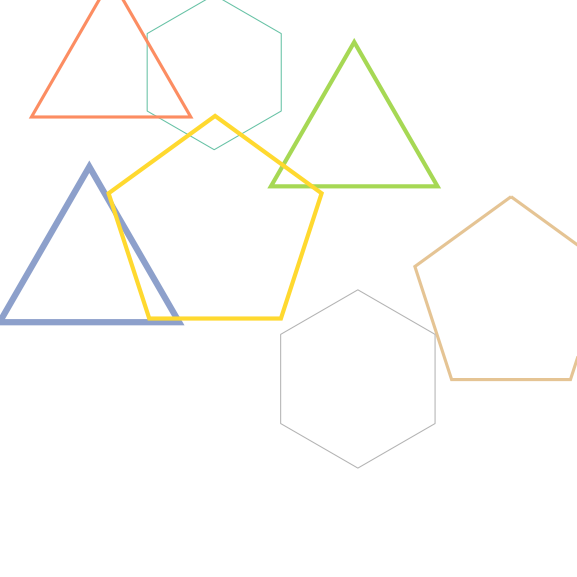[{"shape": "hexagon", "thickness": 0.5, "radius": 0.67, "center": [0.371, 0.874]}, {"shape": "triangle", "thickness": 1.5, "radius": 0.8, "center": [0.192, 0.876]}, {"shape": "triangle", "thickness": 3, "radius": 0.9, "center": [0.155, 0.531]}, {"shape": "triangle", "thickness": 2, "radius": 0.83, "center": [0.613, 0.76]}, {"shape": "pentagon", "thickness": 2, "radius": 0.97, "center": [0.372, 0.604]}, {"shape": "pentagon", "thickness": 1.5, "radius": 0.88, "center": [0.885, 0.484]}, {"shape": "hexagon", "thickness": 0.5, "radius": 0.77, "center": [0.62, 0.343]}]